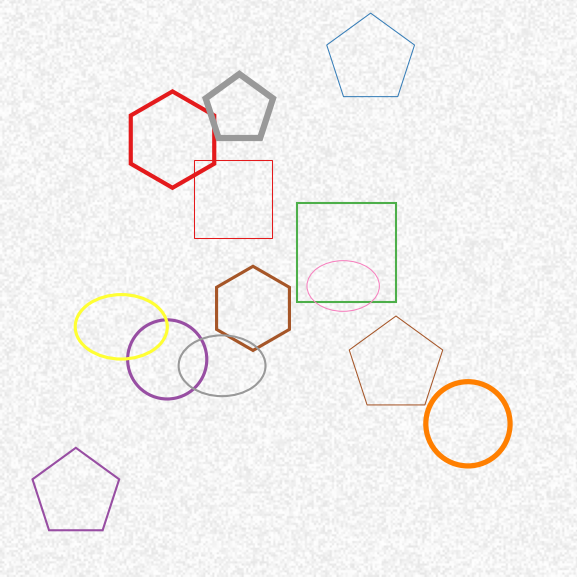[{"shape": "hexagon", "thickness": 2, "radius": 0.42, "center": [0.299, 0.757]}, {"shape": "square", "thickness": 0.5, "radius": 0.34, "center": [0.403, 0.655]}, {"shape": "pentagon", "thickness": 0.5, "radius": 0.4, "center": [0.642, 0.896]}, {"shape": "square", "thickness": 1, "radius": 0.43, "center": [0.599, 0.562]}, {"shape": "pentagon", "thickness": 1, "radius": 0.39, "center": [0.131, 0.145]}, {"shape": "circle", "thickness": 1.5, "radius": 0.34, "center": [0.29, 0.377]}, {"shape": "circle", "thickness": 2.5, "radius": 0.36, "center": [0.81, 0.265]}, {"shape": "oval", "thickness": 1.5, "radius": 0.4, "center": [0.21, 0.433]}, {"shape": "hexagon", "thickness": 1.5, "radius": 0.36, "center": [0.438, 0.465]}, {"shape": "pentagon", "thickness": 0.5, "radius": 0.43, "center": [0.686, 0.367]}, {"shape": "oval", "thickness": 0.5, "radius": 0.31, "center": [0.594, 0.504]}, {"shape": "oval", "thickness": 1, "radius": 0.38, "center": [0.385, 0.366]}, {"shape": "pentagon", "thickness": 3, "radius": 0.31, "center": [0.414, 0.81]}]